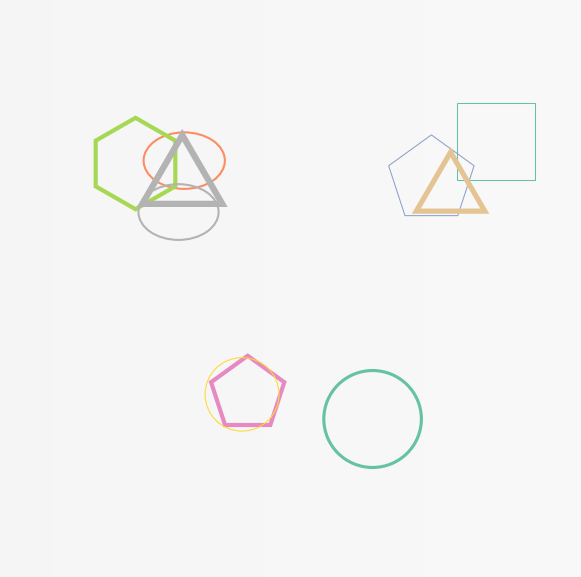[{"shape": "square", "thickness": 0.5, "radius": 0.33, "center": [0.853, 0.754]}, {"shape": "circle", "thickness": 1.5, "radius": 0.42, "center": [0.641, 0.274]}, {"shape": "oval", "thickness": 1, "radius": 0.35, "center": [0.317, 0.721]}, {"shape": "pentagon", "thickness": 0.5, "radius": 0.39, "center": [0.742, 0.688]}, {"shape": "pentagon", "thickness": 2, "radius": 0.33, "center": [0.426, 0.317]}, {"shape": "hexagon", "thickness": 2, "radius": 0.4, "center": [0.233, 0.716]}, {"shape": "circle", "thickness": 0.5, "radius": 0.32, "center": [0.416, 0.316]}, {"shape": "triangle", "thickness": 2.5, "radius": 0.34, "center": [0.775, 0.668]}, {"shape": "triangle", "thickness": 3, "radius": 0.4, "center": [0.314, 0.686]}, {"shape": "oval", "thickness": 1, "radius": 0.34, "center": [0.307, 0.632]}]